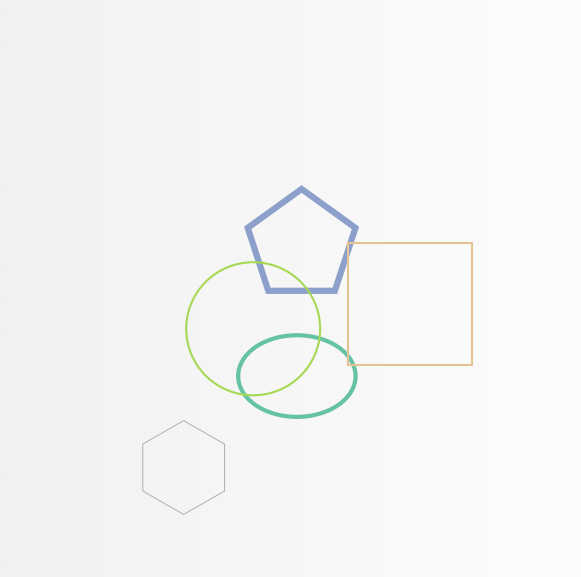[{"shape": "oval", "thickness": 2, "radius": 0.5, "center": [0.511, 0.348]}, {"shape": "pentagon", "thickness": 3, "radius": 0.49, "center": [0.519, 0.574]}, {"shape": "circle", "thickness": 1, "radius": 0.58, "center": [0.436, 0.43]}, {"shape": "square", "thickness": 1, "radius": 0.53, "center": [0.705, 0.473]}, {"shape": "hexagon", "thickness": 0.5, "radius": 0.41, "center": [0.316, 0.19]}]